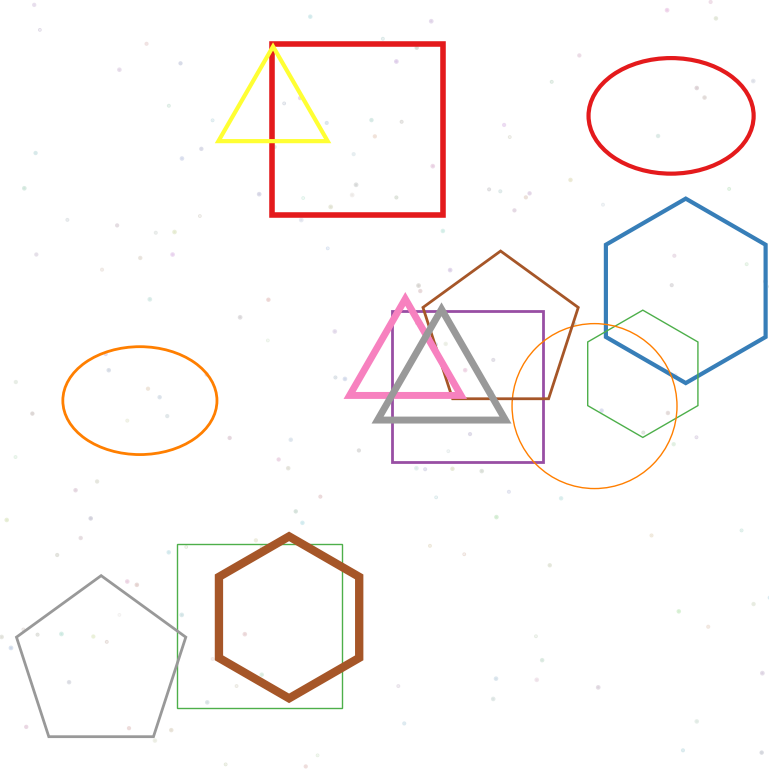[{"shape": "oval", "thickness": 1.5, "radius": 0.54, "center": [0.872, 0.85]}, {"shape": "square", "thickness": 2, "radius": 0.56, "center": [0.464, 0.831]}, {"shape": "hexagon", "thickness": 1.5, "radius": 0.6, "center": [0.891, 0.622]}, {"shape": "square", "thickness": 0.5, "radius": 0.53, "center": [0.337, 0.187]}, {"shape": "hexagon", "thickness": 0.5, "radius": 0.41, "center": [0.835, 0.515]}, {"shape": "square", "thickness": 1, "radius": 0.49, "center": [0.608, 0.498]}, {"shape": "oval", "thickness": 1, "radius": 0.5, "center": [0.182, 0.48]}, {"shape": "circle", "thickness": 0.5, "radius": 0.54, "center": [0.772, 0.473]}, {"shape": "triangle", "thickness": 1.5, "radius": 0.41, "center": [0.355, 0.858]}, {"shape": "hexagon", "thickness": 3, "radius": 0.53, "center": [0.375, 0.198]}, {"shape": "pentagon", "thickness": 1, "radius": 0.53, "center": [0.65, 0.568]}, {"shape": "triangle", "thickness": 2.5, "radius": 0.42, "center": [0.526, 0.528]}, {"shape": "triangle", "thickness": 2.5, "radius": 0.48, "center": [0.573, 0.502]}, {"shape": "pentagon", "thickness": 1, "radius": 0.58, "center": [0.131, 0.137]}]